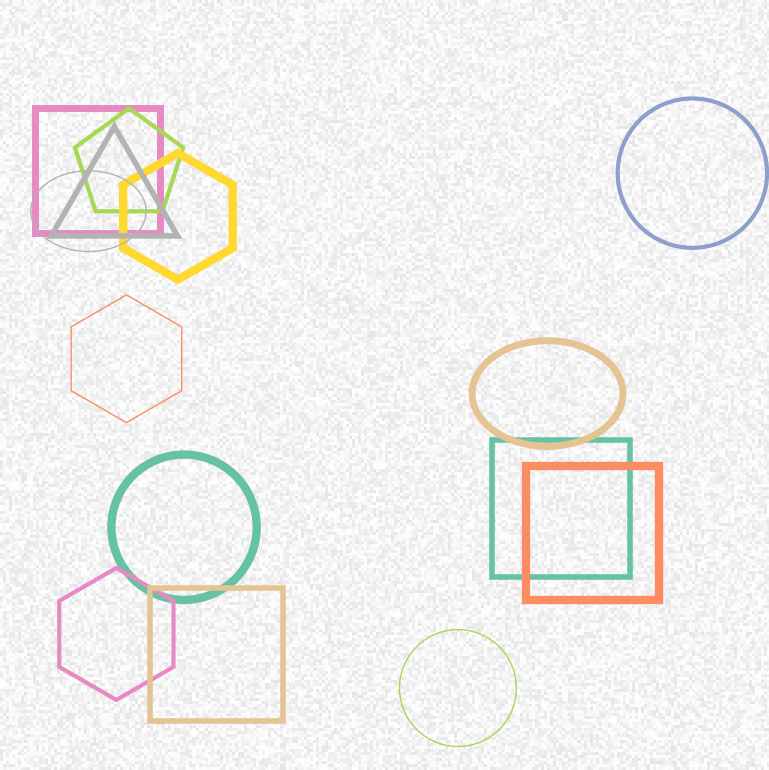[{"shape": "square", "thickness": 2, "radius": 0.45, "center": [0.729, 0.34]}, {"shape": "circle", "thickness": 3, "radius": 0.47, "center": [0.239, 0.315]}, {"shape": "square", "thickness": 3, "radius": 0.43, "center": [0.77, 0.308]}, {"shape": "hexagon", "thickness": 0.5, "radius": 0.41, "center": [0.164, 0.534]}, {"shape": "circle", "thickness": 1.5, "radius": 0.49, "center": [0.899, 0.775]}, {"shape": "square", "thickness": 2.5, "radius": 0.41, "center": [0.127, 0.779]}, {"shape": "hexagon", "thickness": 1.5, "radius": 0.43, "center": [0.151, 0.177]}, {"shape": "pentagon", "thickness": 1.5, "radius": 0.37, "center": [0.168, 0.785]}, {"shape": "circle", "thickness": 0.5, "radius": 0.38, "center": [0.595, 0.106]}, {"shape": "hexagon", "thickness": 3, "radius": 0.41, "center": [0.231, 0.719]}, {"shape": "square", "thickness": 2, "radius": 0.43, "center": [0.281, 0.15]}, {"shape": "oval", "thickness": 2.5, "radius": 0.49, "center": [0.711, 0.489]}, {"shape": "triangle", "thickness": 2, "radius": 0.47, "center": [0.149, 0.741]}, {"shape": "oval", "thickness": 0.5, "radius": 0.37, "center": [0.115, 0.726]}]